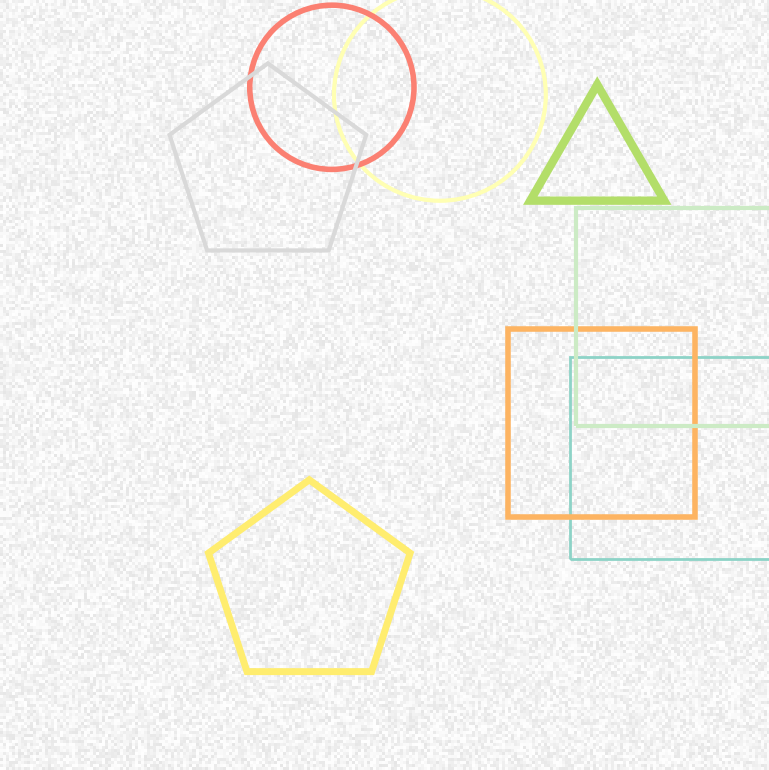[{"shape": "square", "thickness": 1, "radius": 0.65, "center": [0.871, 0.405]}, {"shape": "circle", "thickness": 1.5, "radius": 0.69, "center": [0.571, 0.877]}, {"shape": "circle", "thickness": 2, "radius": 0.53, "center": [0.431, 0.887]}, {"shape": "square", "thickness": 2, "radius": 0.61, "center": [0.781, 0.451]}, {"shape": "triangle", "thickness": 3, "radius": 0.5, "center": [0.776, 0.79]}, {"shape": "pentagon", "thickness": 1.5, "radius": 0.67, "center": [0.348, 0.783]}, {"shape": "square", "thickness": 1.5, "radius": 0.71, "center": [0.89, 0.588]}, {"shape": "pentagon", "thickness": 2.5, "radius": 0.69, "center": [0.402, 0.239]}]